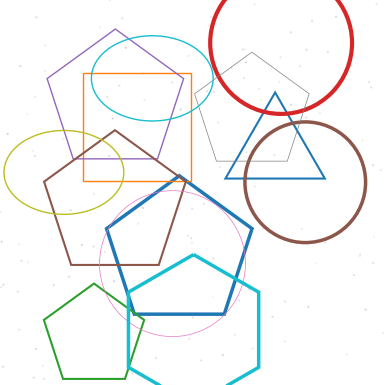[{"shape": "triangle", "thickness": 1.5, "radius": 0.75, "center": [0.715, 0.611]}, {"shape": "pentagon", "thickness": 2.5, "radius": 0.99, "center": [0.466, 0.345]}, {"shape": "square", "thickness": 1, "radius": 0.7, "center": [0.356, 0.671]}, {"shape": "pentagon", "thickness": 1.5, "radius": 0.68, "center": [0.244, 0.127]}, {"shape": "circle", "thickness": 3, "radius": 0.92, "center": [0.73, 0.888]}, {"shape": "pentagon", "thickness": 1, "radius": 0.93, "center": [0.3, 0.738]}, {"shape": "circle", "thickness": 2.5, "radius": 0.78, "center": [0.793, 0.527]}, {"shape": "pentagon", "thickness": 1.5, "radius": 0.97, "center": [0.299, 0.468]}, {"shape": "circle", "thickness": 0.5, "radius": 0.95, "center": [0.448, 0.315]}, {"shape": "pentagon", "thickness": 0.5, "radius": 0.78, "center": [0.654, 0.708]}, {"shape": "oval", "thickness": 1, "radius": 0.78, "center": [0.166, 0.552]}, {"shape": "hexagon", "thickness": 2.5, "radius": 0.98, "center": [0.503, 0.144]}, {"shape": "oval", "thickness": 1, "radius": 0.79, "center": [0.396, 0.796]}]